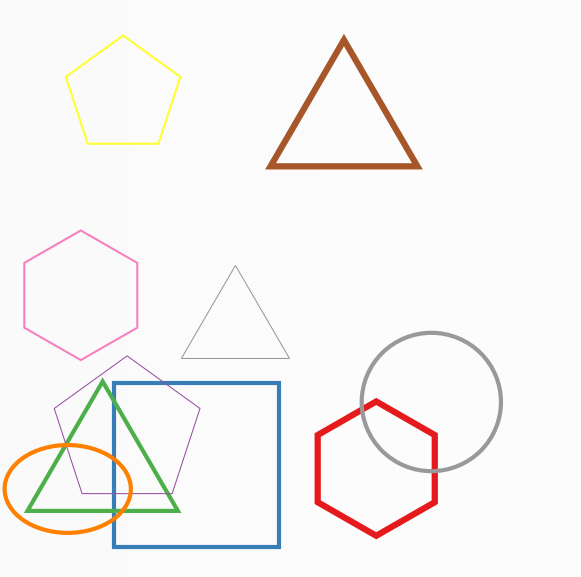[{"shape": "hexagon", "thickness": 3, "radius": 0.58, "center": [0.647, 0.188]}, {"shape": "square", "thickness": 2, "radius": 0.71, "center": [0.338, 0.193]}, {"shape": "triangle", "thickness": 2, "radius": 0.75, "center": [0.177, 0.189]}, {"shape": "pentagon", "thickness": 0.5, "radius": 0.66, "center": [0.219, 0.251]}, {"shape": "oval", "thickness": 2, "radius": 0.54, "center": [0.117, 0.152]}, {"shape": "pentagon", "thickness": 1, "radius": 0.52, "center": [0.212, 0.834]}, {"shape": "triangle", "thickness": 3, "radius": 0.73, "center": [0.592, 0.784]}, {"shape": "hexagon", "thickness": 1, "radius": 0.56, "center": [0.139, 0.488]}, {"shape": "circle", "thickness": 2, "radius": 0.6, "center": [0.742, 0.303]}, {"shape": "triangle", "thickness": 0.5, "radius": 0.54, "center": [0.405, 0.432]}]